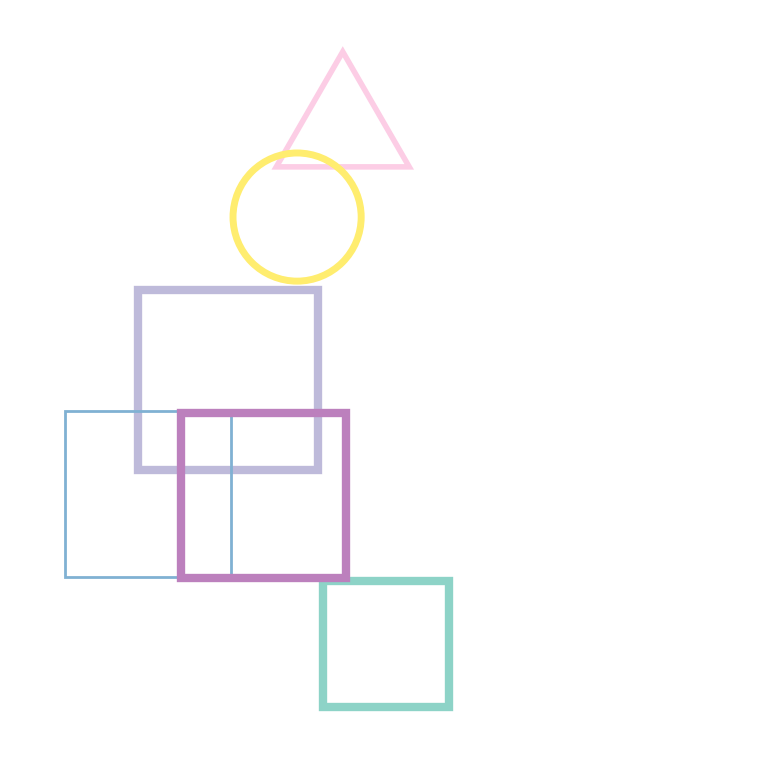[{"shape": "square", "thickness": 3, "radius": 0.41, "center": [0.502, 0.163]}, {"shape": "square", "thickness": 3, "radius": 0.58, "center": [0.296, 0.507]}, {"shape": "square", "thickness": 1, "radius": 0.54, "center": [0.192, 0.358]}, {"shape": "triangle", "thickness": 2, "radius": 0.5, "center": [0.445, 0.833]}, {"shape": "square", "thickness": 3, "radius": 0.54, "center": [0.342, 0.357]}, {"shape": "circle", "thickness": 2.5, "radius": 0.42, "center": [0.386, 0.718]}]